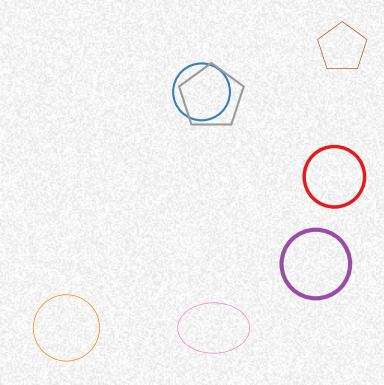[{"shape": "circle", "thickness": 2.5, "radius": 0.39, "center": [0.869, 0.541]}, {"shape": "circle", "thickness": 1.5, "radius": 0.37, "center": [0.524, 0.761]}, {"shape": "circle", "thickness": 3, "radius": 0.45, "center": [0.82, 0.314]}, {"shape": "circle", "thickness": 0.5, "radius": 0.43, "center": [0.173, 0.148]}, {"shape": "pentagon", "thickness": 0.5, "radius": 0.34, "center": [0.889, 0.877]}, {"shape": "oval", "thickness": 0.5, "radius": 0.47, "center": [0.555, 0.148]}, {"shape": "pentagon", "thickness": 1.5, "radius": 0.44, "center": [0.549, 0.748]}]